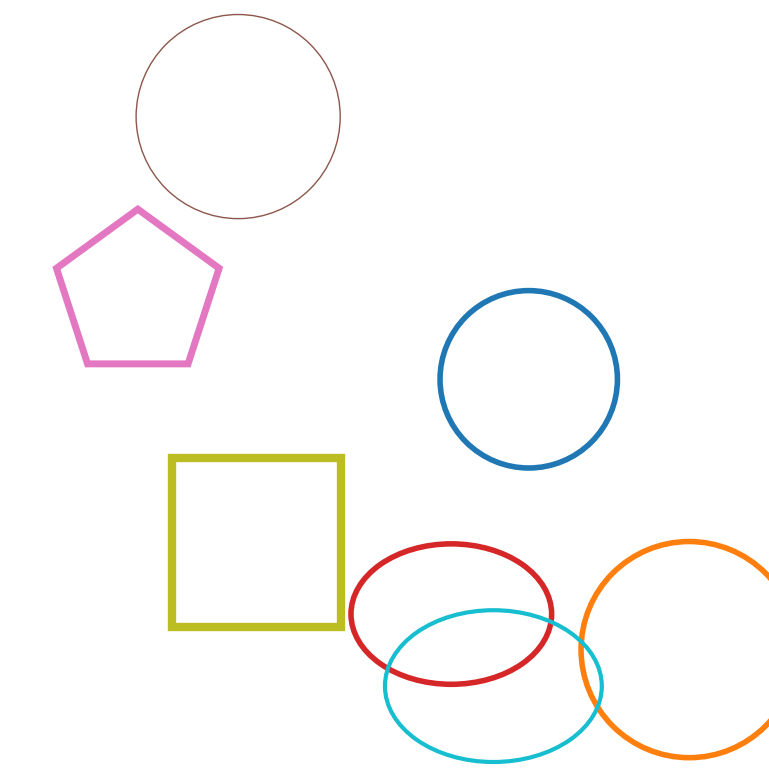[{"shape": "circle", "thickness": 2, "radius": 0.58, "center": [0.687, 0.507]}, {"shape": "circle", "thickness": 2, "radius": 0.7, "center": [0.895, 0.156]}, {"shape": "oval", "thickness": 2, "radius": 0.65, "center": [0.586, 0.202]}, {"shape": "circle", "thickness": 0.5, "radius": 0.66, "center": [0.309, 0.849]}, {"shape": "pentagon", "thickness": 2.5, "radius": 0.56, "center": [0.179, 0.617]}, {"shape": "square", "thickness": 3, "radius": 0.55, "center": [0.333, 0.296]}, {"shape": "oval", "thickness": 1.5, "radius": 0.7, "center": [0.641, 0.109]}]